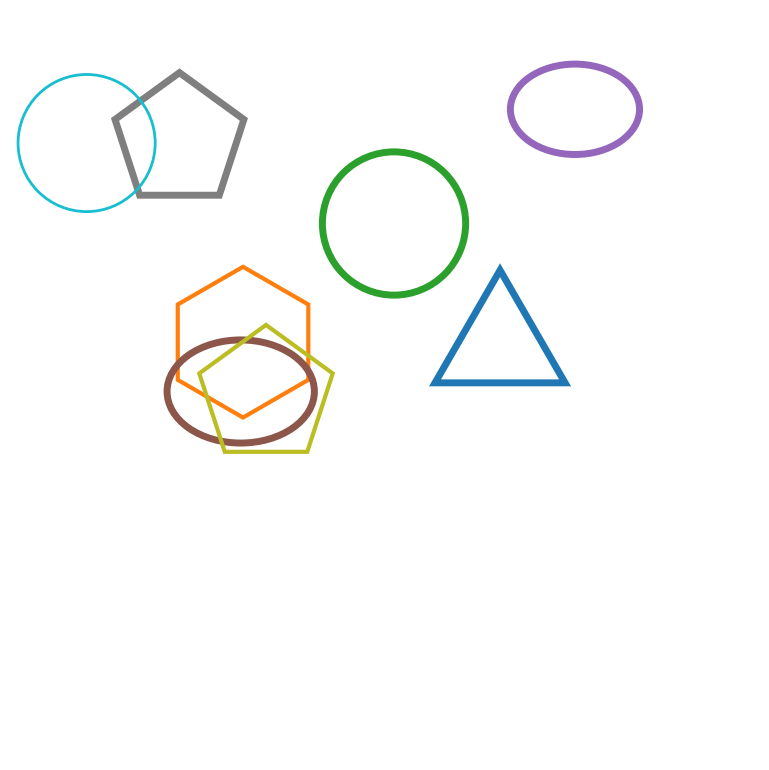[{"shape": "triangle", "thickness": 2.5, "radius": 0.49, "center": [0.649, 0.552]}, {"shape": "hexagon", "thickness": 1.5, "radius": 0.49, "center": [0.316, 0.556]}, {"shape": "circle", "thickness": 2.5, "radius": 0.47, "center": [0.512, 0.71]}, {"shape": "oval", "thickness": 2.5, "radius": 0.42, "center": [0.747, 0.858]}, {"shape": "oval", "thickness": 2.5, "radius": 0.48, "center": [0.313, 0.492]}, {"shape": "pentagon", "thickness": 2.5, "radius": 0.44, "center": [0.233, 0.818]}, {"shape": "pentagon", "thickness": 1.5, "radius": 0.46, "center": [0.345, 0.487]}, {"shape": "circle", "thickness": 1, "radius": 0.45, "center": [0.113, 0.814]}]